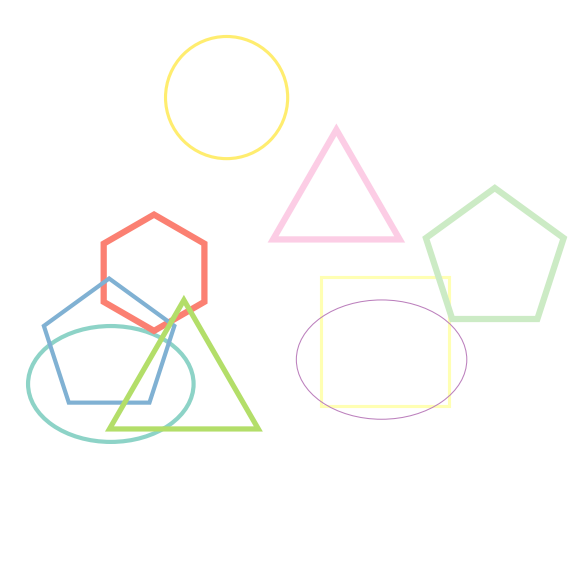[{"shape": "oval", "thickness": 2, "radius": 0.72, "center": [0.192, 0.334]}, {"shape": "square", "thickness": 1.5, "radius": 0.56, "center": [0.667, 0.408]}, {"shape": "hexagon", "thickness": 3, "radius": 0.5, "center": [0.267, 0.527]}, {"shape": "pentagon", "thickness": 2, "radius": 0.59, "center": [0.189, 0.398]}, {"shape": "triangle", "thickness": 2.5, "radius": 0.74, "center": [0.318, 0.331]}, {"shape": "triangle", "thickness": 3, "radius": 0.63, "center": [0.582, 0.648]}, {"shape": "oval", "thickness": 0.5, "radius": 0.74, "center": [0.661, 0.376]}, {"shape": "pentagon", "thickness": 3, "radius": 0.63, "center": [0.857, 0.548]}, {"shape": "circle", "thickness": 1.5, "radius": 0.53, "center": [0.392, 0.83]}]